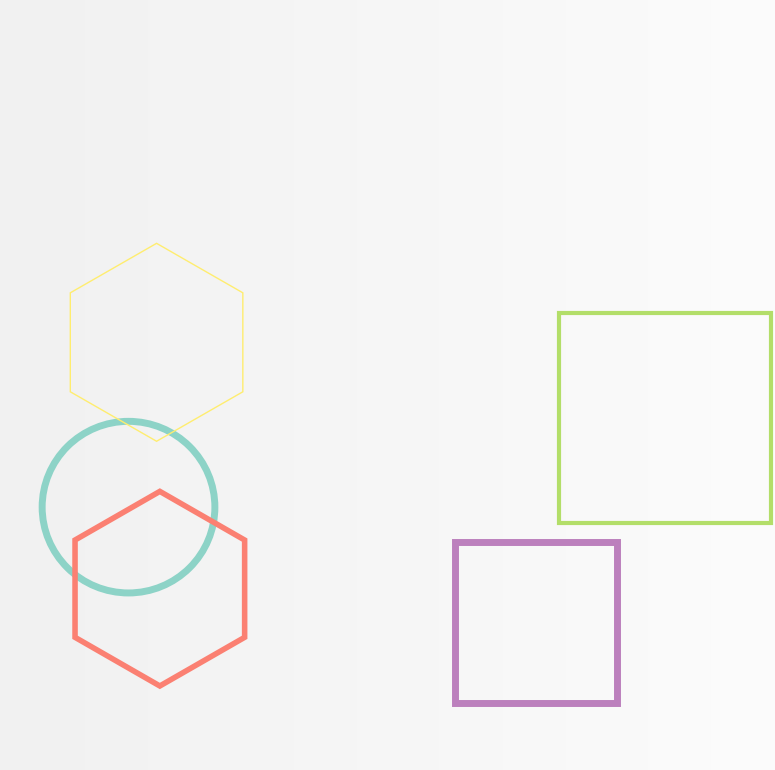[{"shape": "circle", "thickness": 2.5, "radius": 0.56, "center": [0.166, 0.341]}, {"shape": "hexagon", "thickness": 2, "radius": 0.63, "center": [0.206, 0.235]}, {"shape": "square", "thickness": 1.5, "radius": 0.68, "center": [0.858, 0.457]}, {"shape": "square", "thickness": 2.5, "radius": 0.52, "center": [0.691, 0.192]}, {"shape": "hexagon", "thickness": 0.5, "radius": 0.64, "center": [0.202, 0.555]}]